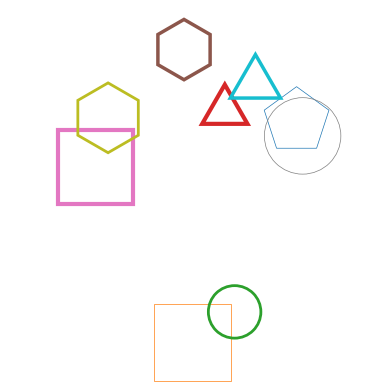[{"shape": "pentagon", "thickness": 0.5, "radius": 0.44, "center": [0.77, 0.686]}, {"shape": "square", "thickness": 0.5, "radius": 0.5, "center": [0.501, 0.11]}, {"shape": "circle", "thickness": 2, "radius": 0.34, "center": [0.609, 0.19]}, {"shape": "triangle", "thickness": 3, "radius": 0.34, "center": [0.584, 0.712]}, {"shape": "hexagon", "thickness": 2.5, "radius": 0.39, "center": [0.478, 0.871]}, {"shape": "square", "thickness": 3, "radius": 0.48, "center": [0.248, 0.567]}, {"shape": "circle", "thickness": 0.5, "radius": 0.5, "center": [0.786, 0.647]}, {"shape": "hexagon", "thickness": 2, "radius": 0.45, "center": [0.281, 0.694]}, {"shape": "triangle", "thickness": 2.5, "radius": 0.38, "center": [0.663, 0.783]}]